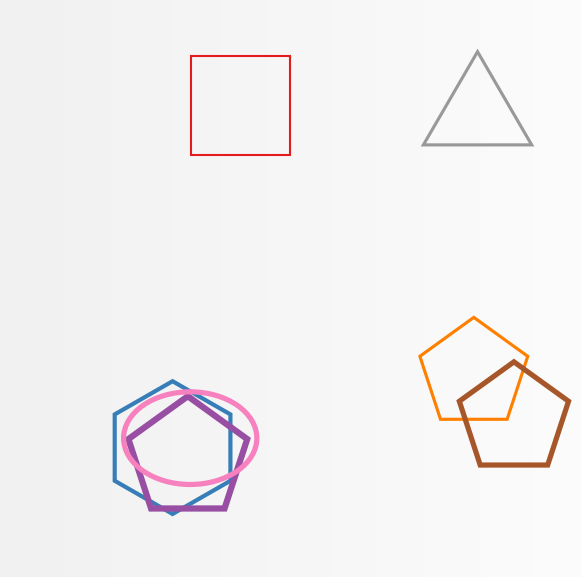[{"shape": "square", "thickness": 1, "radius": 0.43, "center": [0.413, 0.817]}, {"shape": "hexagon", "thickness": 2, "radius": 0.57, "center": [0.297, 0.224]}, {"shape": "pentagon", "thickness": 3, "radius": 0.54, "center": [0.323, 0.206]}, {"shape": "pentagon", "thickness": 1.5, "radius": 0.49, "center": [0.815, 0.352]}, {"shape": "pentagon", "thickness": 2.5, "radius": 0.49, "center": [0.884, 0.274]}, {"shape": "oval", "thickness": 2.5, "radius": 0.57, "center": [0.327, 0.24]}, {"shape": "triangle", "thickness": 1.5, "radius": 0.54, "center": [0.822, 0.802]}]